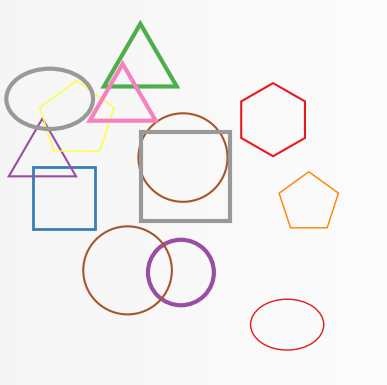[{"shape": "oval", "thickness": 1, "radius": 0.47, "center": [0.741, 0.157]}, {"shape": "hexagon", "thickness": 1.5, "radius": 0.47, "center": [0.705, 0.689]}, {"shape": "square", "thickness": 2, "radius": 0.4, "center": [0.166, 0.486]}, {"shape": "triangle", "thickness": 3, "radius": 0.54, "center": [0.362, 0.83]}, {"shape": "circle", "thickness": 3, "radius": 0.43, "center": [0.467, 0.292]}, {"shape": "triangle", "thickness": 1.5, "radius": 0.5, "center": [0.109, 0.592]}, {"shape": "pentagon", "thickness": 1, "radius": 0.4, "center": [0.797, 0.473]}, {"shape": "pentagon", "thickness": 1, "radius": 0.5, "center": [0.198, 0.689]}, {"shape": "circle", "thickness": 1.5, "radius": 0.57, "center": [0.329, 0.298]}, {"shape": "circle", "thickness": 1.5, "radius": 0.57, "center": [0.472, 0.591]}, {"shape": "triangle", "thickness": 3, "radius": 0.49, "center": [0.317, 0.736]}, {"shape": "oval", "thickness": 3, "radius": 0.56, "center": [0.128, 0.743]}, {"shape": "square", "thickness": 3, "radius": 0.58, "center": [0.479, 0.542]}]